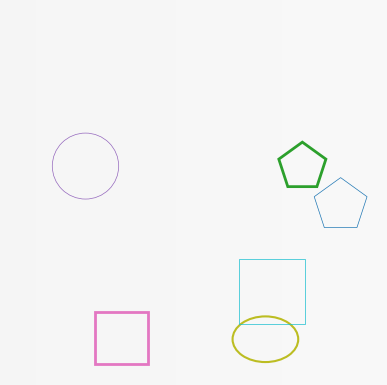[{"shape": "pentagon", "thickness": 0.5, "radius": 0.36, "center": [0.879, 0.467]}, {"shape": "pentagon", "thickness": 2, "radius": 0.32, "center": [0.78, 0.567]}, {"shape": "circle", "thickness": 0.5, "radius": 0.43, "center": [0.221, 0.569]}, {"shape": "square", "thickness": 2, "radius": 0.34, "center": [0.314, 0.122]}, {"shape": "oval", "thickness": 1.5, "radius": 0.42, "center": [0.685, 0.119]}, {"shape": "square", "thickness": 0.5, "radius": 0.42, "center": [0.702, 0.243]}]